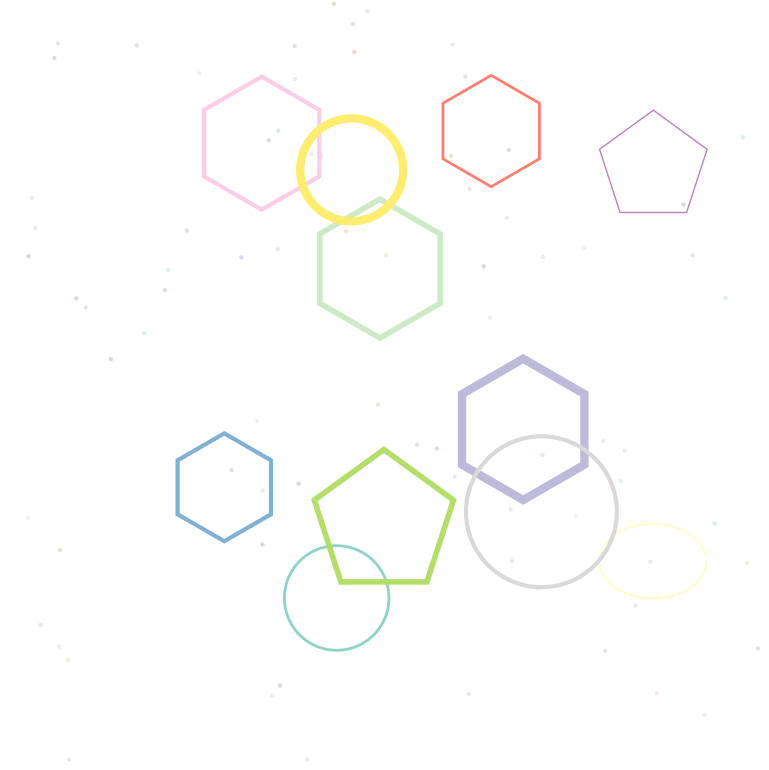[{"shape": "circle", "thickness": 1, "radius": 0.34, "center": [0.437, 0.223]}, {"shape": "oval", "thickness": 0.5, "radius": 0.35, "center": [0.848, 0.271]}, {"shape": "hexagon", "thickness": 3, "radius": 0.46, "center": [0.679, 0.442]}, {"shape": "hexagon", "thickness": 1, "radius": 0.36, "center": [0.638, 0.83]}, {"shape": "hexagon", "thickness": 1.5, "radius": 0.35, "center": [0.291, 0.367]}, {"shape": "pentagon", "thickness": 2, "radius": 0.48, "center": [0.499, 0.321]}, {"shape": "hexagon", "thickness": 1.5, "radius": 0.43, "center": [0.34, 0.814]}, {"shape": "circle", "thickness": 1.5, "radius": 0.49, "center": [0.703, 0.335]}, {"shape": "pentagon", "thickness": 0.5, "radius": 0.37, "center": [0.848, 0.783]}, {"shape": "hexagon", "thickness": 2, "radius": 0.45, "center": [0.493, 0.651]}, {"shape": "circle", "thickness": 3, "radius": 0.33, "center": [0.457, 0.779]}]